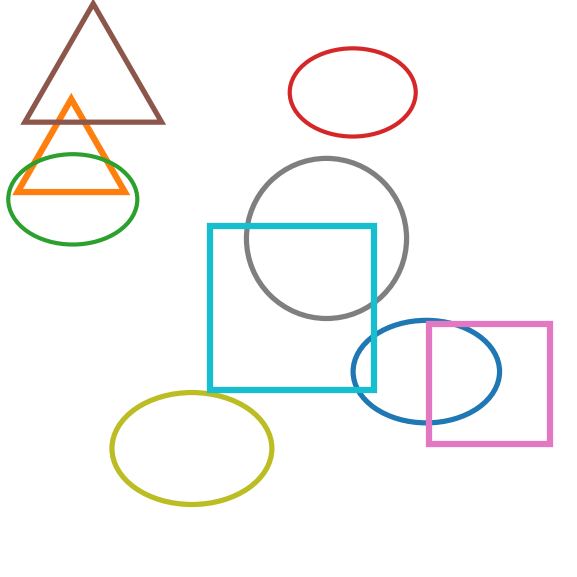[{"shape": "oval", "thickness": 2.5, "radius": 0.63, "center": [0.738, 0.356]}, {"shape": "triangle", "thickness": 3, "radius": 0.54, "center": [0.123, 0.72]}, {"shape": "oval", "thickness": 2, "radius": 0.56, "center": [0.126, 0.654]}, {"shape": "oval", "thickness": 2, "radius": 0.55, "center": [0.611, 0.839]}, {"shape": "triangle", "thickness": 2.5, "radius": 0.68, "center": [0.161, 0.856]}, {"shape": "square", "thickness": 3, "radius": 0.52, "center": [0.848, 0.334]}, {"shape": "circle", "thickness": 2.5, "radius": 0.69, "center": [0.565, 0.586]}, {"shape": "oval", "thickness": 2.5, "radius": 0.69, "center": [0.332, 0.222]}, {"shape": "square", "thickness": 3, "radius": 0.71, "center": [0.505, 0.466]}]